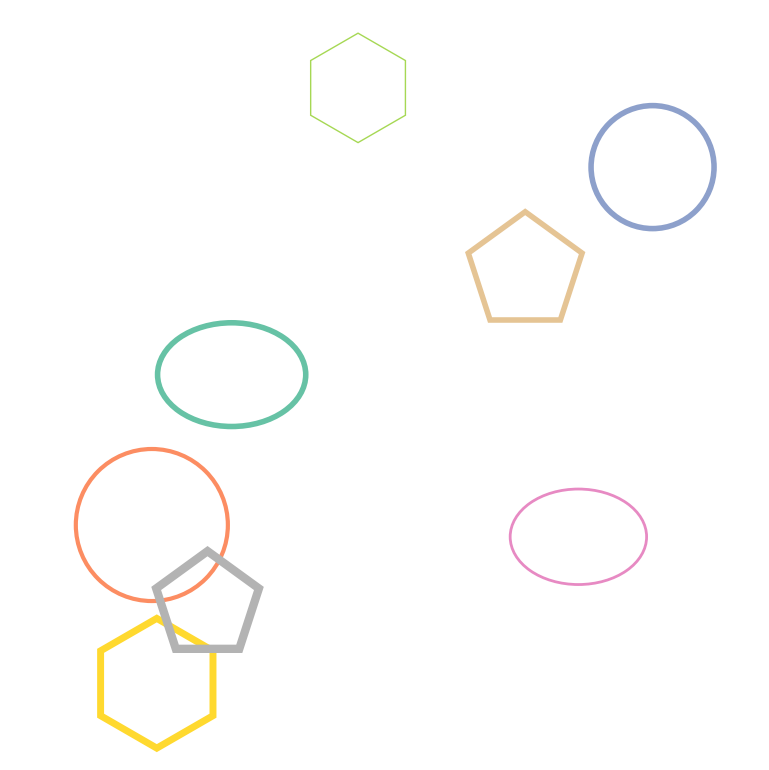[{"shape": "oval", "thickness": 2, "radius": 0.48, "center": [0.301, 0.513]}, {"shape": "circle", "thickness": 1.5, "radius": 0.49, "center": [0.197, 0.318]}, {"shape": "circle", "thickness": 2, "radius": 0.4, "center": [0.847, 0.783]}, {"shape": "oval", "thickness": 1, "radius": 0.44, "center": [0.751, 0.303]}, {"shape": "hexagon", "thickness": 0.5, "radius": 0.36, "center": [0.465, 0.886]}, {"shape": "hexagon", "thickness": 2.5, "radius": 0.42, "center": [0.204, 0.113]}, {"shape": "pentagon", "thickness": 2, "radius": 0.39, "center": [0.682, 0.647]}, {"shape": "pentagon", "thickness": 3, "radius": 0.35, "center": [0.27, 0.214]}]